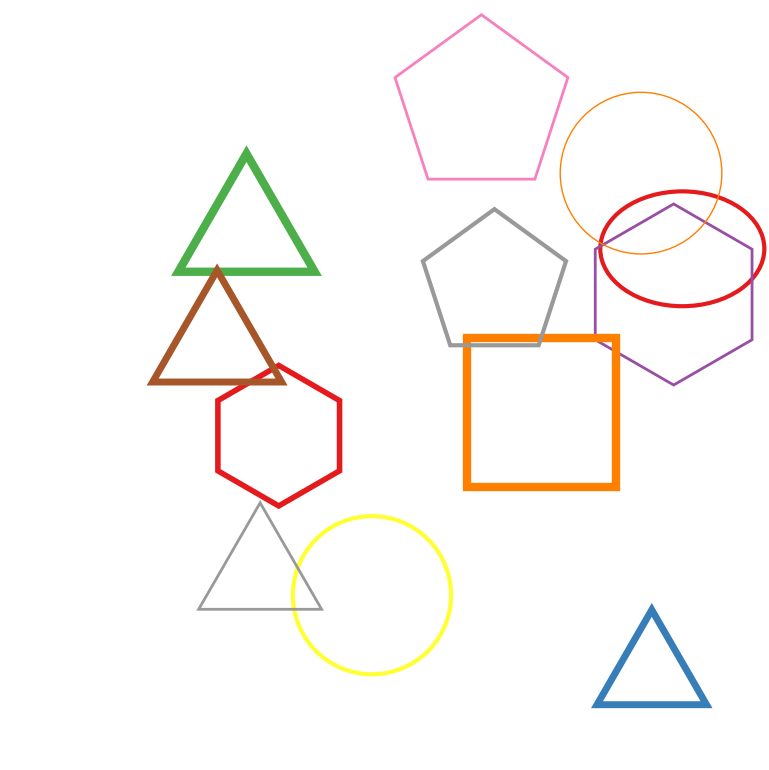[{"shape": "oval", "thickness": 1.5, "radius": 0.53, "center": [0.886, 0.677]}, {"shape": "hexagon", "thickness": 2, "radius": 0.46, "center": [0.362, 0.434]}, {"shape": "triangle", "thickness": 2.5, "radius": 0.41, "center": [0.846, 0.126]}, {"shape": "triangle", "thickness": 3, "radius": 0.51, "center": [0.32, 0.698]}, {"shape": "hexagon", "thickness": 1, "radius": 0.59, "center": [0.875, 0.618]}, {"shape": "circle", "thickness": 0.5, "radius": 0.52, "center": [0.833, 0.775]}, {"shape": "square", "thickness": 3, "radius": 0.48, "center": [0.704, 0.464]}, {"shape": "circle", "thickness": 1.5, "radius": 0.51, "center": [0.483, 0.227]}, {"shape": "triangle", "thickness": 2.5, "radius": 0.48, "center": [0.282, 0.552]}, {"shape": "pentagon", "thickness": 1, "radius": 0.59, "center": [0.625, 0.863]}, {"shape": "triangle", "thickness": 1, "radius": 0.46, "center": [0.338, 0.255]}, {"shape": "pentagon", "thickness": 1.5, "radius": 0.49, "center": [0.642, 0.631]}]